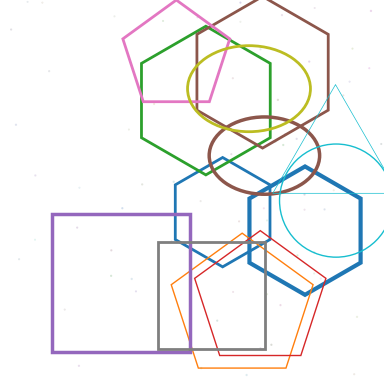[{"shape": "hexagon", "thickness": 2, "radius": 0.71, "center": [0.578, 0.449]}, {"shape": "hexagon", "thickness": 3, "radius": 0.83, "center": [0.792, 0.401]}, {"shape": "pentagon", "thickness": 1, "radius": 0.97, "center": [0.629, 0.201]}, {"shape": "hexagon", "thickness": 2, "radius": 0.97, "center": [0.535, 0.739]}, {"shape": "pentagon", "thickness": 1, "radius": 0.9, "center": [0.676, 0.222]}, {"shape": "square", "thickness": 2.5, "radius": 0.89, "center": [0.314, 0.265]}, {"shape": "hexagon", "thickness": 2, "radius": 0.98, "center": [0.682, 0.812]}, {"shape": "oval", "thickness": 2.5, "radius": 0.72, "center": [0.687, 0.596]}, {"shape": "pentagon", "thickness": 2, "radius": 0.73, "center": [0.458, 0.854]}, {"shape": "square", "thickness": 2, "radius": 0.69, "center": [0.549, 0.233]}, {"shape": "oval", "thickness": 2, "radius": 0.8, "center": [0.647, 0.77]}, {"shape": "circle", "thickness": 1, "radius": 0.73, "center": [0.873, 0.479]}, {"shape": "triangle", "thickness": 0.5, "radius": 0.94, "center": [0.871, 0.592]}]